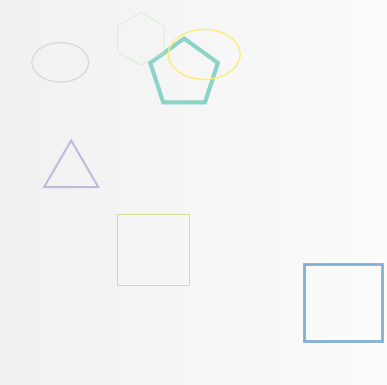[{"shape": "pentagon", "thickness": 3, "radius": 0.46, "center": [0.475, 0.808]}, {"shape": "triangle", "thickness": 1.5, "radius": 0.4, "center": [0.184, 0.554]}, {"shape": "square", "thickness": 2, "radius": 0.5, "center": [0.885, 0.213]}, {"shape": "square", "thickness": 0.5, "radius": 0.46, "center": [0.395, 0.352]}, {"shape": "oval", "thickness": 1, "radius": 0.37, "center": [0.156, 0.838]}, {"shape": "hexagon", "thickness": 0.5, "radius": 0.34, "center": [0.363, 0.899]}, {"shape": "oval", "thickness": 1, "radius": 0.46, "center": [0.527, 0.859]}]